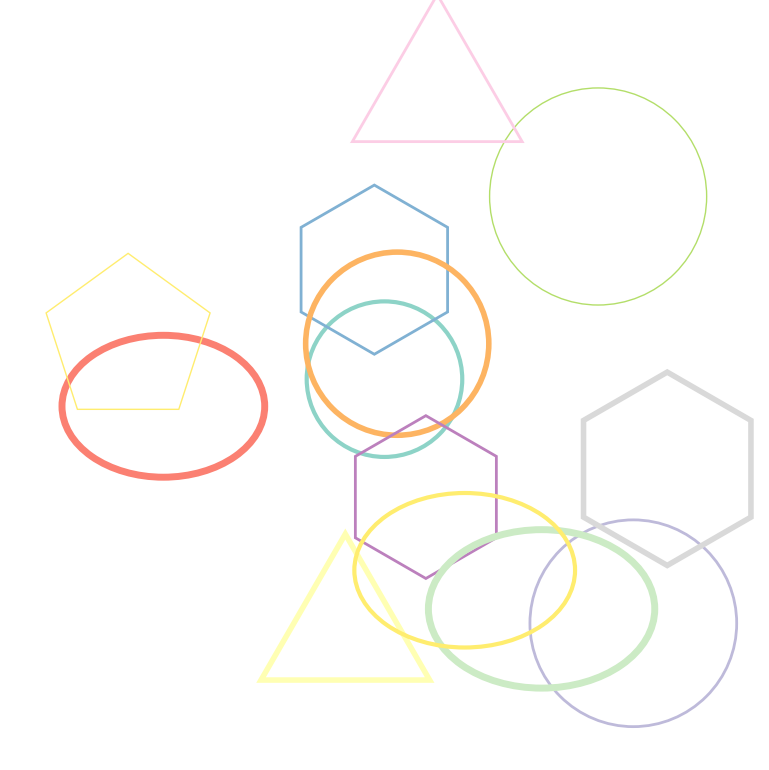[{"shape": "circle", "thickness": 1.5, "radius": 0.51, "center": [0.499, 0.508]}, {"shape": "triangle", "thickness": 2, "radius": 0.63, "center": [0.448, 0.18]}, {"shape": "circle", "thickness": 1, "radius": 0.67, "center": [0.822, 0.191]}, {"shape": "oval", "thickness": 2.5, "radius": 0.66, "center": [0.212, 0.472]}, {"shape": "hexagon", "thickness": 1, "radius": 0.55, "center": [0.486, 0.65]}, {"shape": "circle", "thickness": 2, "radius": 0.59, "center": [0.516, 0.554]}, {"shape": "circle", "thickness": 0.5, "radius": 0.7, "center": [0.777, 0.745]}, {"shape": "triangle", "thickness": 1, "radius": 0.64, "center": [0.568, 0.88]}, {"shape": "hexagon", "thickness": 2, "radius": 0.63, "center": [0.867, 0.391]}, {"shape": "hexagon", "thickness": 1, "radius": 0.53, "center": [0.553, 0.354]}, {"shape": "oval", "thickness": 2.5, "radius": 0.73, "center": [0.703, 0.209]}, {"shape": "oval", "thickness": 1.5, "radius": 0.72, "center": [0.604, 0.259]}, {"shape": "pentagon", "thickness": 0.5, "radius": 0.56, "center": [0.166, 0.559]}]